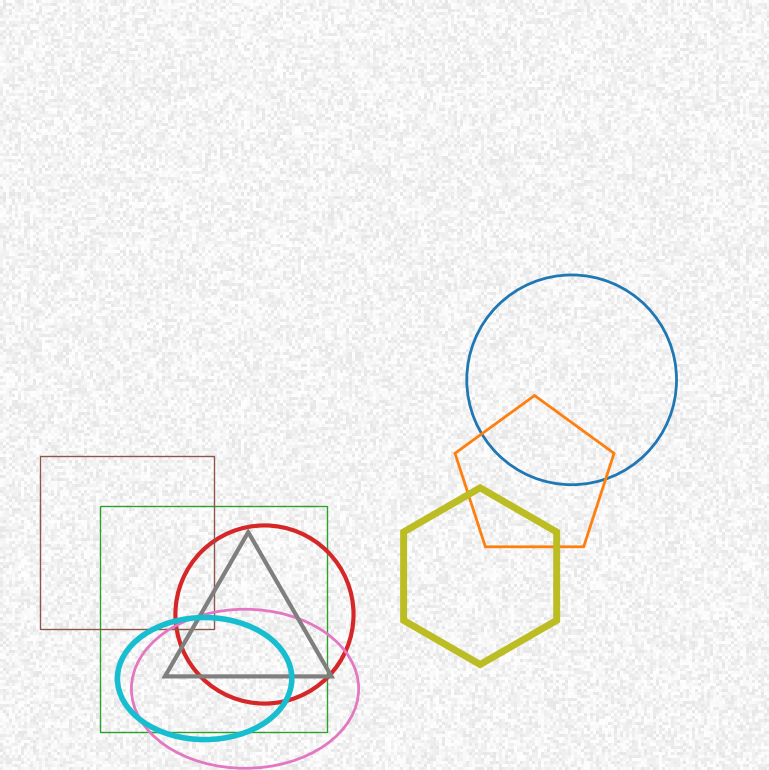[{"shape": "circle", "thickness": 1, "radius": 0.68, "center": [0.742, 0.507]}, {"shape": "pentagon", "thickness": 1, "radius": 0.54, "center": [0.694, 0.378]}, {"shape": "square", "thickness": 0.5, "radius": 0.73, "center": [0.277, 0.196]}, {"shape": "circle", "thickness": 1.5, "radius": 0.58, "center": [0.343, 0.202]}, {"shape": "square", "thickness": 0.5, "radius": 0.56, "center": [0.165, 0.296]}, {"shape": "oval", "thickness": 1, "radius": 0.74, "center": [0.318, 0.105]}, {"shape": "triangle", "thickness": 1.5, "radius": 0.62, "center": [0.322, 0.184]}, {"shape": "hexagon", "thickness": 2.5, "radius": 0.57, "center": [0.624, 0.252]}, {"shape": "oval", "thickness": 2, "radius": 0.57, "center": [0.266, 0.119]}]